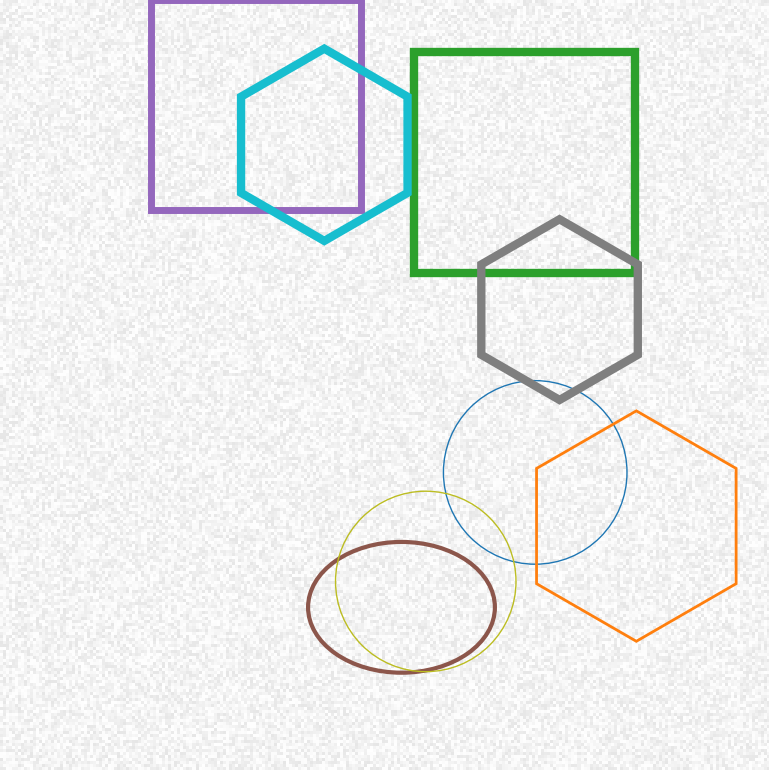[{"shape": "circle", "thickness": 0.5, "radius": 0.6, "center": [0.695, 0.386]}, {"shape": "hexagon", "thickness": 1, "radius": 0.75, "center": [0.826, 0.317]}, {"shape": "square", "thickness": 3, "radius": 0.72, "center": [0.681, 0.789]}, {"shape": "square", "thickness": 2.5, "radius": 0.68, "center": [0.333, 0.863]}, {"shape": "oval", "thickness": 1.5, "radius": 0.61, "center": [0.521, 0.211]}, {"shape": "hexagon", "thickness": 3, "radius": 0.59, "center": [0.727, 0.598]}, {"shape": "circle", "thickness": 0.5, "radius": 0.59, "center": [0.553, 0.245]}, {"shape": "hexagon", "thickness": 3, "radius": 0.62, "center": [0.421, 0.812]}]